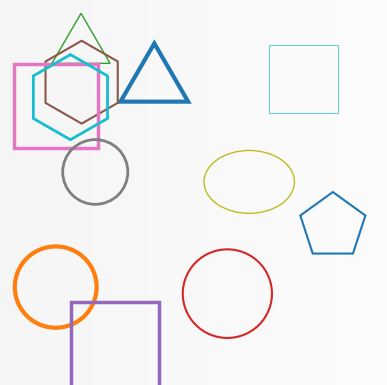[{"shape": "pentagon", "thickness": 1.5, "radius": 0.44, "center": [0.859, 0.413]}, {"shape": "triangle", "thickness": 3, "radius": 0.5, "center": [0.398, 0.786]}, {"shape": "circle", "thickness": 3, "radius": 0.53, "center": [0.144, 0.254]}, {"shape": "triangle", "thickness": 1, "radius": 0.43, "center": [0.209, 0.879]}, {"shape": "circle", "thickness": 1.5, "radius": 0.58, "center": [0.587, 0.237]}, {"shape": "square", "thickness": 2.5, "radius": 0.57, "center": [0.297, 0.102]}, {"shape": "hexagon", "thickness": 1.5, "radius": 0.54, "center": [0.211, 0.787]}, {"shape": "square", "thickness": 2.5, "radius": 0.54, "center": [0.144, 0.725]}, {"shape": "circle", "thickness": 2, "radius": 0.42, "center": [0.246, 0.553]}, {"shape": "oval", "thickness": 1, "radius": 0.58, "center": [0.643, 0.528]}, {"shape": "hexagon", "thickness": 2, "radius": 0.55, "center": [0.182, 0.748]}, {"shape": "square", "thickness": 0.5, "radius": 0.44, "center": [0.783, 0.795]}]